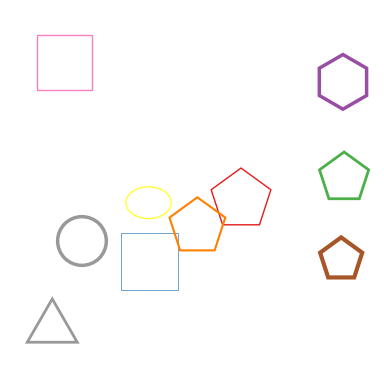[{"shape": "pentagon", "thickness": 1, "radius": 0.41, "center": [0.626, 0.482]}, {"shape": "square", "thickness": 0.5, "radius": 0.37, "center": [0.388, 0.322]}, {"shape": "pentagon", "thickness": 2, "radius": 0.34, "center": [0.894, 0.538]}, {"shape": "hexagon", "thickness": 2.5, "radius": 0.35, "center": [0.891, 0.787]}, {"shape": "pentagon", "thickness": 1.5, "radius": 0.38, "center": [0.513, 0.411]}, {"shape": "oval", "thickness": 1, "radius": 0.29, "center": [0.386, 0.473]}, {"shape": "pentagon", "thickness": 3, "radius": 0.29, "center": [0.886, 0.326]}, {"shape": "square", "thickness": 1, "radius": 0.36, "center": [0.168, 0.837]}, {"shape": "circle", "thickness": 2.5, "radius": 0.32, "center": [0.213, 0.374]}, {"shape": "triangle", "thickness": 2, "radius": 0.38, "center": [0.136, 0.149]}]